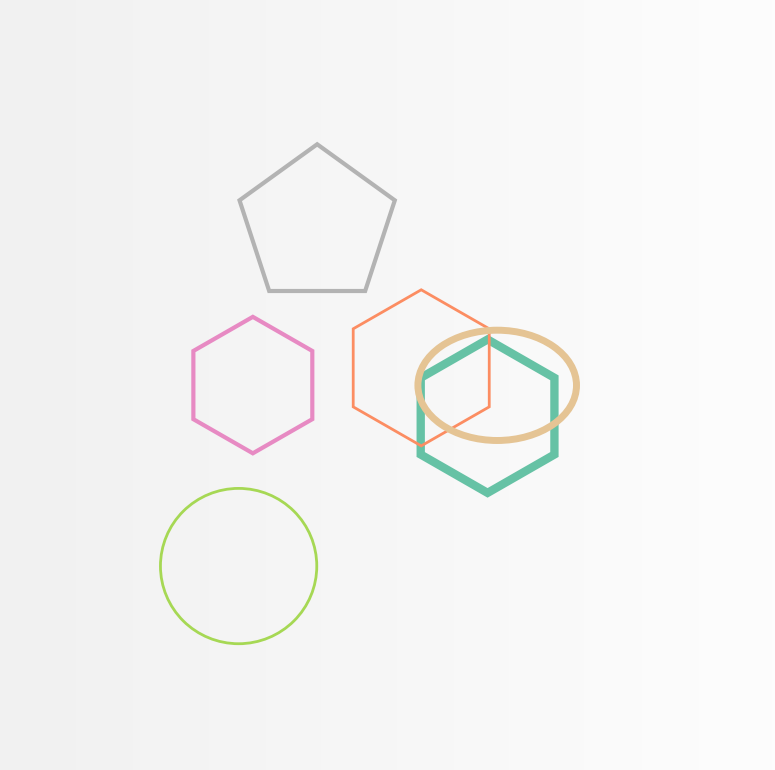[{"shape": "hexagon", "thickness": 3, "radius": 0.5, "center": [0.629, 0.46]}, {"shape": "hexagon", "thickness": 1, "radius": 0.51, "center": [0.544, 0.522]}, {"shape": "hexagon", "thickness": 1.5, "radius": 0.44, "center": [0.326, 0.5]}, {"shape": "circle", "thickness": 1, "radius": 0.5, "center": [0.308, 0.265]}, {"shape": "oval", "thickness": 2.5, "radius": 0.51, "center": [0.642, 0.5]}, {"shape": "pentagon", "thickness": 1.5, "radius": 0.53, "center": [0.409, 0.707]}]